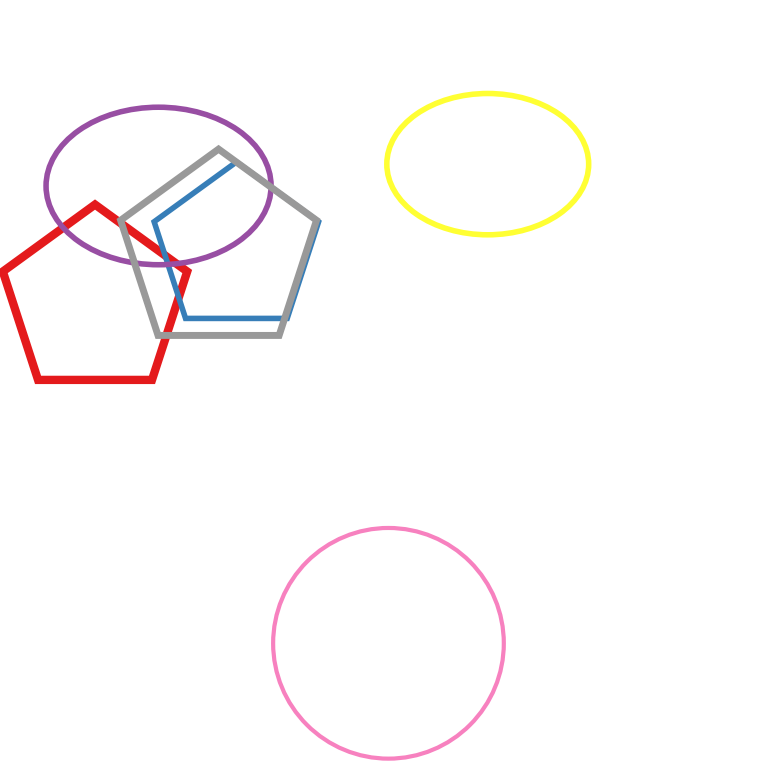[{"shape": "pentagon", "thickness": 3, "radius": 0.63, "center": [0.123, 0.608]}, {"shape": "pentagon", "thickness": 2, "radius": 0.56, "center": [0.307, 0.677]}, {"shape": "oval", "thickness": 2, "radius": 0.73, "center": [0.206, 0.758]}, {"shape": "oval", "thickness": 2, "radius": 0.66, "center": [0.633, 0.787]}, {"shape": "circle", "thickness": 1.5, "radius": 0.75, "center": [0.505, 0.165]}, {"shape": "pentagon", "thickness": 2.5, "radius": 0.67, "center": [0.284, 0.673]}]